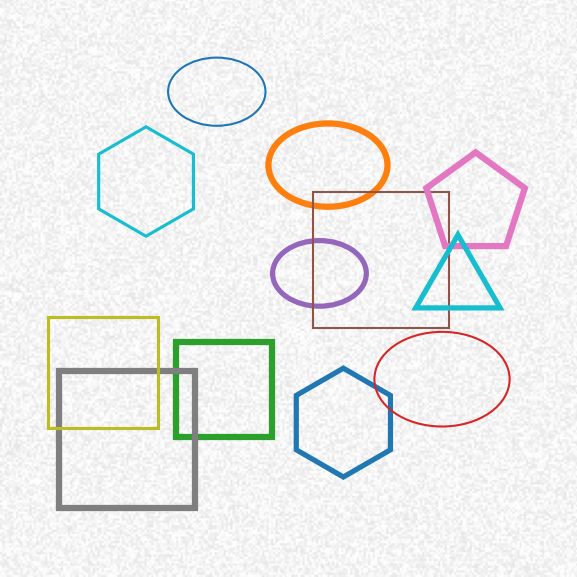[{"shape": "oval", "thickness": 1, "radius": 0.42, "center": [0.375, 0.84]}, {"shape": "hexagon", "thickness": 2.5, "radius": 0.47, "center": [0.595, 0.267]}, {"shape": "oval", "thickness": 3, "radius": 0.52, "center": [0.568, 0.713]}, {"shape": "square", "thickness": 3, "radius": 0.41, "center": [0.388, 0.325]}, {"shape": "oval", "thickness": 1, "radius": 0.59, "center": [0.765, 0.343]}, {"shape": "oval", "thickness": 2.5, "radius": 0.41, "center": [0.553, 0.526]}, {"shape": "square", "thickness": 1, "radius": 0.59, "center": [0.659, 0.549]}, {"shape": "pentagon", "thickness": 3, "radius": 0.45, "center": [0.824, 0.646]}, {"shape": "square", "thickness": 3, "radius": 0.59, "center": [0.22, 0.238]}, {"shape": "square", "thickness": 1.5, "radius": 0.48, "center": [0.179, 0.354]}, {"shape": "triangle", "thickness": 2.5, "radius": 0.42, "center": [0.793, 0.508]}, {"shape": "hexagon", "thickness": 1.5, "radius": 0.47, "center": [0.253, 0.685]}]